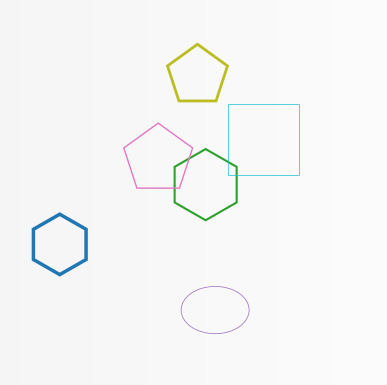[{"shape": "hexagon", "thickness": 2.5, "radius": 0.39, "center": [0.154, 0.365]}, {"shape": "hexagon", "thickness": 1.5, "radius": 0.46, "center": [0.531, 0.52]}, {"shape": "oval", "thickness": 0.5, "radius": 0.44, "center": [0.555, 0.195]}, {"shape": "pentagon", "thickness": 1, "radius": 0.47, "center": [0.408, 0.587]}, {"shape": "pentagon", "thickness": 2, "radius": 0.41, "center": [0.51, 0.804]}, {"shape": "square", "thickness": 0.5, "radius": 0.46, "center": [0.68, 0.638]}]